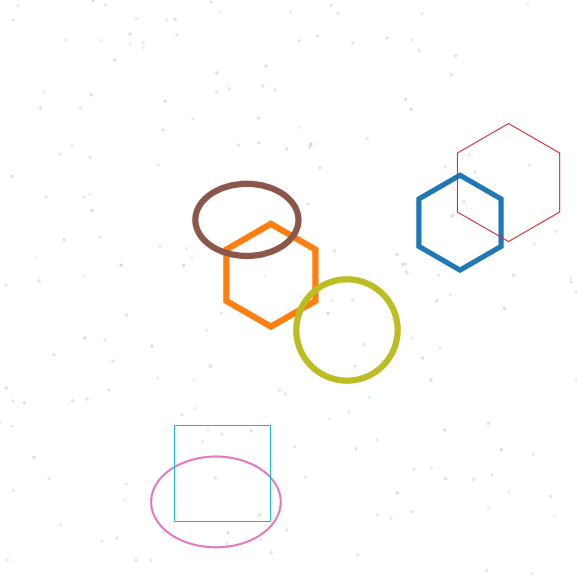[{"shape": "hexagon", "thickness": 2.5, "radius": 0.41, "center": [0.797, 0.614]}, {"shape": "hexagon", "thickness": 3, "radius": 0.45, "center": [0.469, 0.523]}, {"shape": "hexagon", "thickness": 0.5, "radius": 0.51, "center": [0.881, 0.683]}, {"shape": "oval", "thickness": 3, "radius": 0.45, "center": [0.428, 0.618]}, {"shape": "oval", "thickness": 1, "radius": 0.56, "center": [0.374, 0.13]}, {"shape": "circle", "thickness": 3, "radius": 0.44, "center": [0.601, 0.428]}, {"shape": "square", "thickness": 0.5, "radius": 0.41, "center": [0.385, 0.18]}]